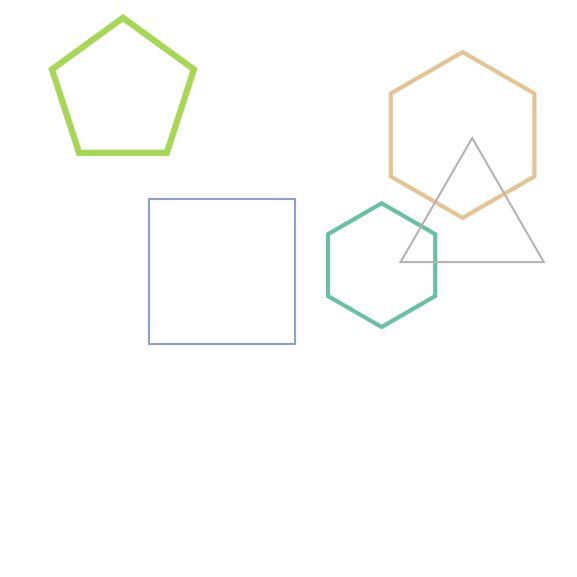[{"shape": "hexagon", "thickness": 2, "radius": 0.54, "center": [0.661, 0.54]}, {"shape": "square", "thickness": 1, "radius": 0.63, "center": [0.384, 0.529]}, {"shape": "pentagon", "thickness": 3, "radius": 0.65, "center": [0.213, 0.839]}, {"shape": "hexagon", "thickness": 2, "radius": 0.72, "center": [0.801, 0.765]}, {"shape": "triangle", "thickness": 1, "radius": 0.72, "center": [0.818, 0.617]}]